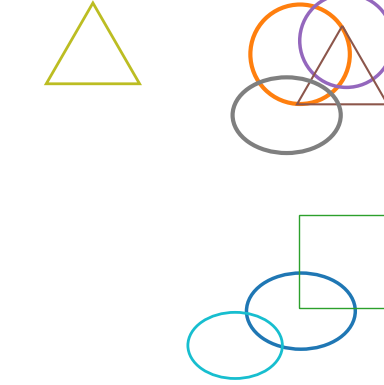[{"shape": "oval", "thickness": 2.5, "radius": 0.71, "center": [0.782, 0.192]}, {"shape": "circle", "thickness": 3, "radius": 0.65, "center": [0.779, 0.859]}, {"shape": "square", "thickness": 1, "radius": 0.6, "center": [0.897, 0.321]}, {"shape": "circle", "thickness": 2.5, "radius": 0.61, "center": [0.9, 0.894]}, {"shape": "triangle", "thickness": 1.5, "radius": 0.68, "center": [0.889, 0.797]}, {"shape": "oval", "thickness": 3, "radius": 0.7, "center": [0.745, 0.701]}, {"shape": "triangle", "thickness": 2, "radius": 0.7, "center": [0.241, 0.852]}, {"shape": "oval", "thickness": 2, "radius": 0.61, "center": [0.611, 0.103]}]